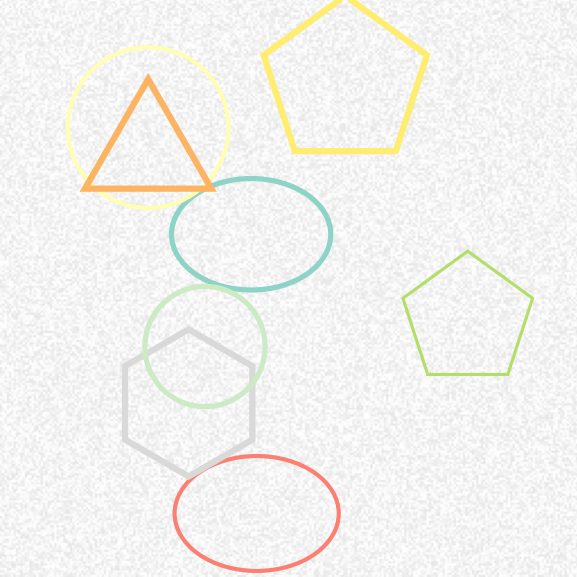[{"shape": "oval", "thickness": 2.5, "radius": 0.69, "center": [0.435, 0.593]}, {"shape": "circle", "thickness": 2, "radius": 0.7, "center": [0.257, 0.778]}, {"shape": "oval", "thickness": 2, "radius": 0.71, "center": [0.444, 0.11]}, {"shape": "triangle", "thickness": 3, "radius": 0.63, "center": [0.257, 0.736]}, {"shape": "pentagon", "thickness": 1.5, "radius": 0.59, "center": [0.81, 0.446]}, {"shape": "hexagon", "thickness": 3, "radius": 0.64, "center": [0.327, 0.301]}, {"shape": "circle", "thickness": 2.5, "radius": 0.52, "center": [0.355, 0.399]}, {"shape": "pentagon", "thickness": 3, "radius": 0.74, "center": [0.598, 0.858]}]